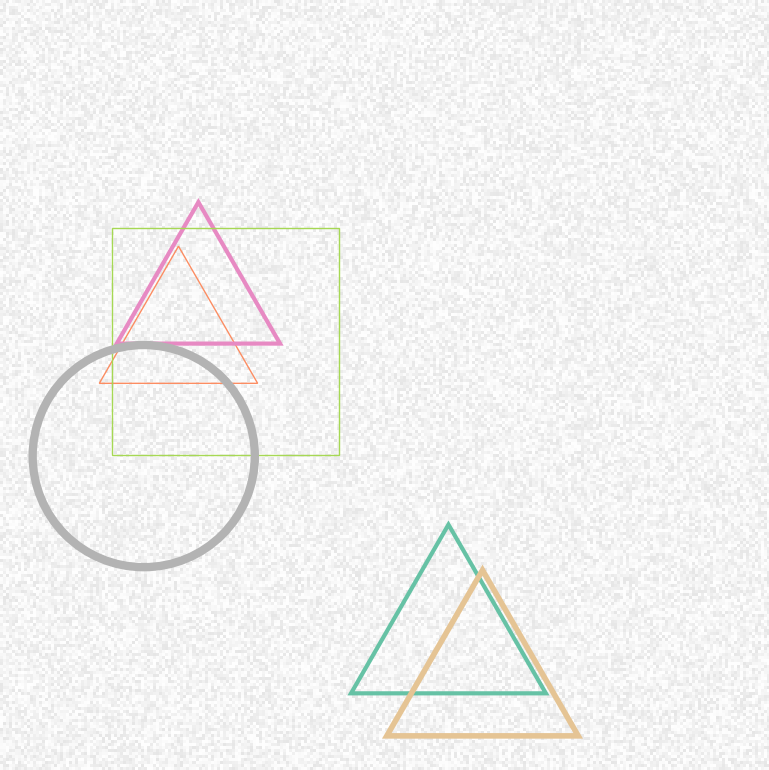[{"shape": "triangle", "thickness": 1.5, "radius": 0.73, "center": [0.582, 0.173]}, {"shape": "triangle", "thickness": 0.5, "radius": 0.59, "center": [0.232, 0.562]}, {"shape": "triangle", "thickness": 1.5, "radius": 0.61, "center": [0.258, 0.615]}, {"shape": "square", "thickness": 0.5, "radius": 0.74, "center": [0.293, 0.557]}, {"shape": "triangle", "thickness": 2, "radius": 0.72, "center": [0.627, 0.116]}, {"shape": "circle", "thickness": 3, "radius": 0.72, "center": [0.187, 0.408]}]